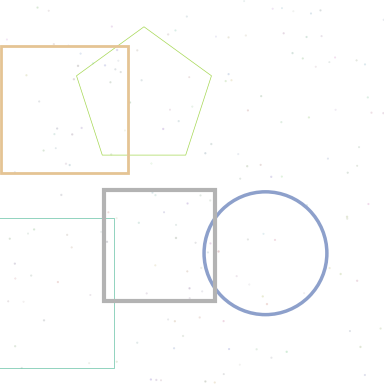[{"shape": "square", "thickness": 0.5, "radius": 0.98, "center": [0.101, 0.239]}, {"shape": "circle", "thickness": 2.5, "radius": 0.8, "center": [0.69, 0.342]}, {"shape": "pentagon", "thickness": 0.5, "radius": 0.92, "center": [0.374, 0.746]}, {"shape": "square", "thickness": 2, "radius": 0.82, "center": [0.167, 0.716]}, {"shape": "square", "thickness": 3, "radius": 0.72, "center": [0.414, 0.363]}]